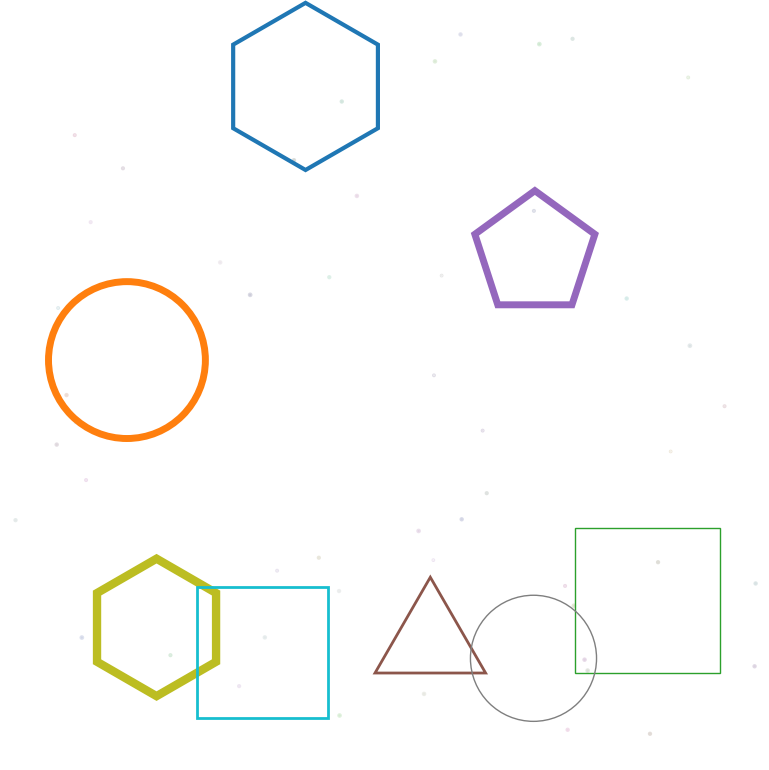[{"shape": "hexagon", "thickness": 1.5, "radius": 0.54, "center": [0.397, 0.888]}, {"shape": "circle", "thickness": 2.5, "radius": 0.51, "center": [0.165, 0.532]}, {"shape": "square", "thickness": 0.5, "radius": 0.47, "center": [0.841, 0.221]}, {"shape": "pentagon", "thickness": 2.5, "radius": 0.41, "center": [0.695, 0.67]}, {"shape": "triangle", "thickness": 1, "radius": 0.41, "center": [0.559, 0.167]}, {"shape": "circle", "thickness": 0.5, "radius": 0.41, "center": [0.693, 0.145]}, {"shape": "hexagon", "thickness": 3, "radius": 0.45, "center": [0.203, 0.185]}, {"shape": "square", "thickness": 1, "radius": 0.43, "center": [0.341, 0.153]}]